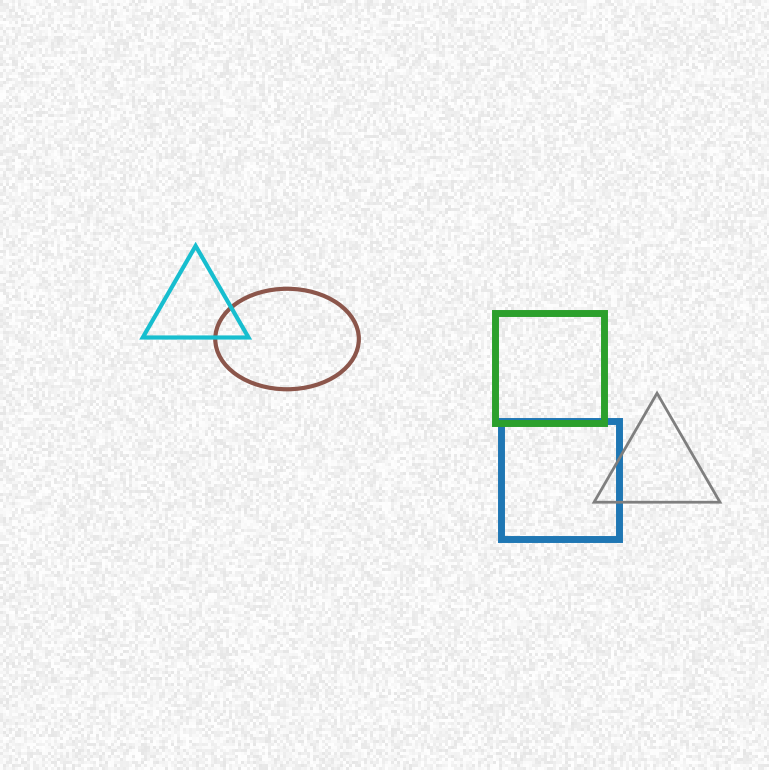[{"shape": "square", "thickness": 2.5, "radius": 0.38, "center": [0.727, 0.377]}, {"shape": "square", "thickness": 2.5, "radius": 0.36, "center": [0.714, 0.522]}, {"shape": "oval", "thickness": 1.5, "radius": 0.47, "center": [0.373, 0.56]}, {"shape": "triangle", "thickness": 1, "radius": 0.47, "center": [0.853, 0.395]}, {"shape": "triangle", "thickness": 1.5, "radius": 0.4, "center": [0.254, 0.601]}]